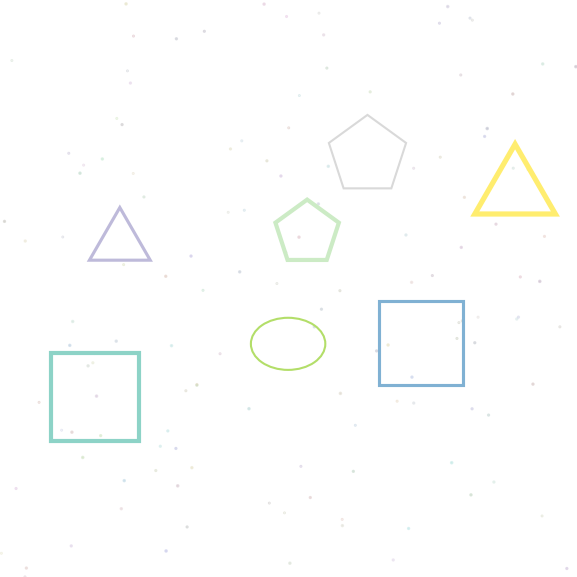[{"shape": "square", "thickness": 2, "radius": 0.38, "center": [0.165, 0.311]}, {"shape": "triangle", "thickness": 1.5, "radius": 0.3, "center": [0.208, 0.579]}, {"shape": "square", "thickness": 1.5, "radius": 0.36, "center": [0.729, 0.405]}, {"shape": "oval", "thickness": 1, "radius": 0.32, "center": [0.499, 0.404]}, {"shape": "pentagon", "thickness": 1, "radius": 0.35, "center": [0.636, 0.73]}, {"shape": "pentagon", "thickness": 2, "radius": 0.29, "center": [0.532, 0.596]}, {"shape": "triangle", "thickness": 2.5, "radius": 0.4, "center": [0.892, 0.669]}]